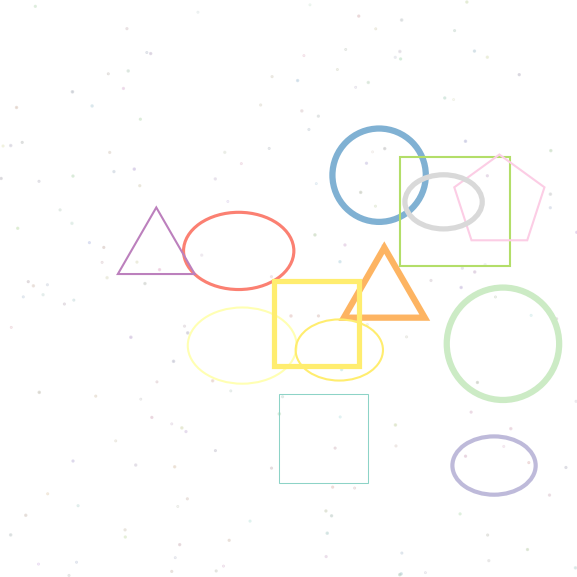[{"shape": "square", "thickness": 0.5, "radius": 0.39, "center": [0.561, 0.241]}, {"shape": "oval", "thickness": 1, "radius": 0.47, "center": [0.419, 0.401]}, {"shape": "oval", "thickness": 2, "radius": 0.36, "center": [0.855, 0.193]}, {"shape": "oval", "thickness": 1.5, "radius": 0.48, "center": [0.413, 0.565]}, {"shape": "circle", "thickness": 3, "radius": 0.4, "center": [0.656, 0.696]}, {"shape": "triangle", "thickness": 3, "radius": 0.4, "center": [0.665, 0.49]}, {"shape": "square", "thickness": 1, "radius": 0.47, "center": [0.788, 0.633]}, {"shape": "pentagon", "thickness": 1, "radius": 0.41, "center": [0.865, 0.649]}, {"shape": "oval", "thickness": 2.5, "radius": 0.33, "center": [0.768, 0.65]}, {"shape": "triangle", "thickness": 1, "radius": 0.38, "center": [0.271, 0.563]}, {"shape": "circle", "thickness": 3, "radius": 0.49, "center": [0.871, 0.404]}, {"shape": "oval", "thickness": 1, "radius": 0.38, "center": [0.588, 0.393]}, {"shape": "square", "thickness": 2.5, "radius": 0.37, "center": [0.548, 0.439]}]